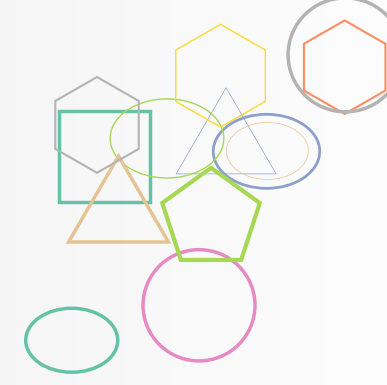[{"shape": "square", "thickness": 2.5, "radius": 0.59, "center": [0.27, 0.594]}, {"shape": "oval", "thickness": 2.5, "radius": 0.59, "center": [0.185, 0.116]}, {"shape": "hexagon", "thickness": 1.5, "radius": 0.61, "center": [0.889, 0.825]}, {"shape": "oval", "thickness": 2, "radius": 0.69, "center": [0.688, 0.607]}, {"shape": "triangle", "thickness": 0.5, "radius": 0.75, "center": [0.583, 0.623]}, {"shape": "circle", "thickness": 2.5, "radius": 0.72, "center": [0.514, 0.207]}, {"shape": "oval", "thickness": 1, "radius": 0.73, "center": [0.431, 0.64]}, {"shape": "pentagon", "thickness": 3, "radius": 0.66, "center": [0.545, 0.432]}, {"shape": "hexagon", "thickness": 1, "radius": 0.67, "center": [0.569, 0.803]}, {"shape": "oval", "thickness": 0.5, "radius": 0.53, "center": [0.69, 0.608]}, {"shape": "triangle", "thickness": 2.5, "radius": 0.74, "center": [0.306, 0.446]}, {"shape": "hexagon", "thickness": 1.5, "radius": 0.62, "center": [0.25, 0.676]}, {"shape": "circle", "thickness": 2.5, "radius": 0.74, "center": [0.891, 0.857]}]